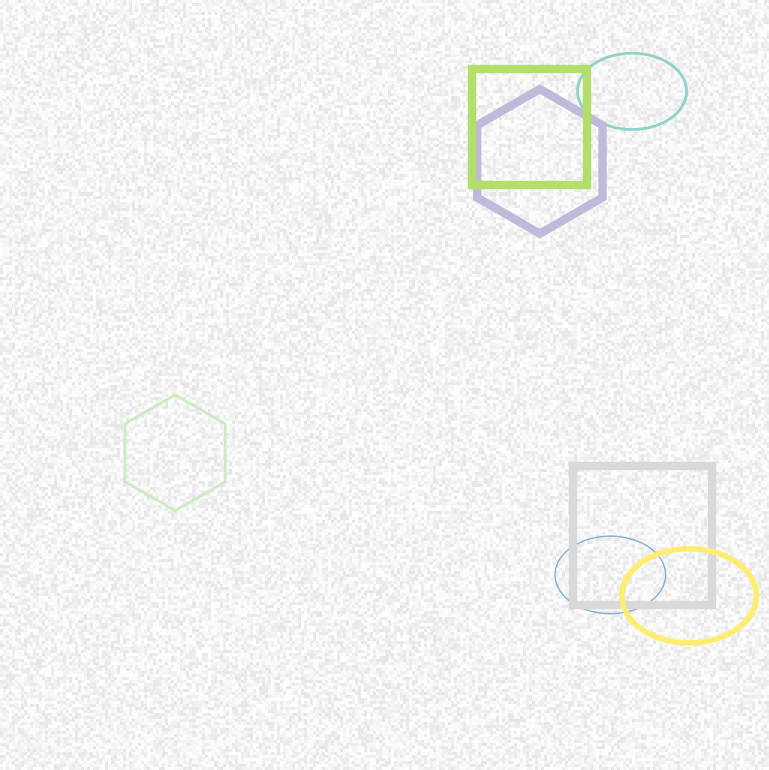[{"shape": "oval", "thickness": 1, "radius": 0.35, "center": [0.821, 0.881]}, {"shape": "hexagon", "thickness": 3, "radius": 0.47, "center": [0.701, 0.79]}, {"shape": "oval", "thickness": 0.5, "radius": 0.36, "center": [0.793, 0.253]}, {"shape": "square", "thickness": 3, "radius": 0.38, "center": [0.688, 0.835]}, {"shape": "square", "thickness": 3, "radius": 0.45, "center": [0.834, 0.304]}, {"shape": "hexagon", "thickness": 1, "radius": 0.38, "center": [0.227, 0.412]}, {"shape": "oval", "thickness": 2, "radius": 0.44, "center": [0.895, 0.226]}]